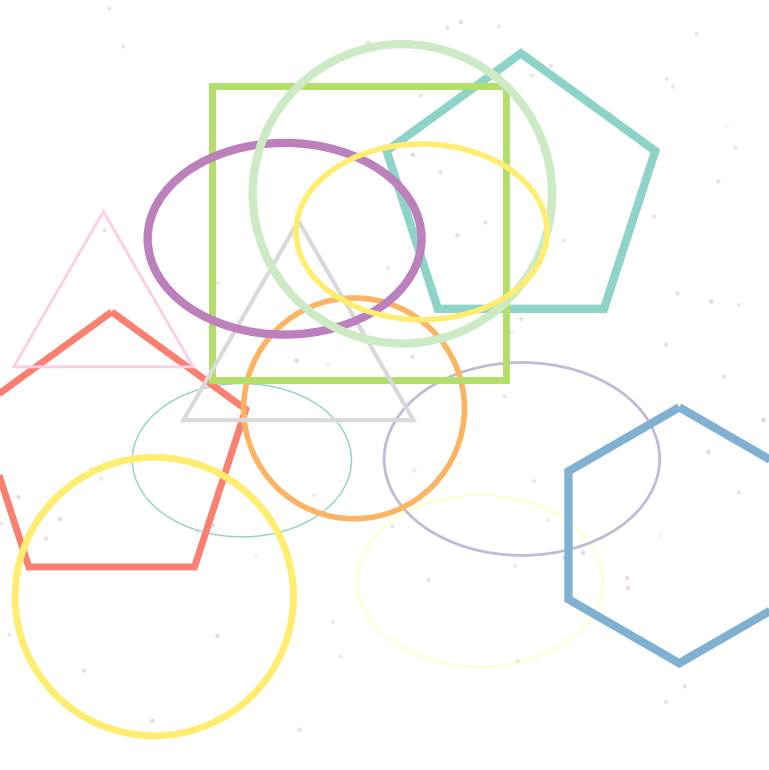[{"shape": "pentagon", "thickness": 3, "radius": 0.92, "center": [0.677, 0.747]}, {"shape": "oval", "thickness": 0.5, "radius": 0.71, "center": [0.314, 0.402]}, {"shape": "oval", "thickness": 0.5, "radius": 0.8, "center": [0.623, 0.245]}, {"shape": "oval", "thickness": 1, "radius": 0.89, "center": [0.678, 0.404]}, {"shape": "pentagon", "thickness": 2.5, "radius": 0.92, "center": [0.145, 0.412]}, {"shape": "hexagon", "thickness": 3, "radius": 0.83, "center": [0.882, 0.305]}, {"shape": "circle", "thickness": 2, "radius": 0.72, "center": [0.46, 0.47]}, {"shape": "square", "thickness": 2.5, "radius": 0.95, "center": [0.466, 0.698]}, {"shape": "triangle", "thickness": 1, "radius": 0.67, "center": [0.134, 0.591]}, {"shape": "triangle", "thickness": 1.5, "radius": 0.86, "center": [0.388, 0.541]}, {"shape": "oval", "thickness": 3, "radius": 0.89, "center": [0.37, 0.69]}, {"shape": "circle", "thickness": 3, "radius": 0.97, "center": [0.523, 0.748]}, {"shape": "oval", "thickness": 2, "radius": 0.82, "center": [0.547, 0.699]}, {"shape": "circle", "thickness": 2.5, "radius": 0.9, "center": [0.2, 0.225]}]